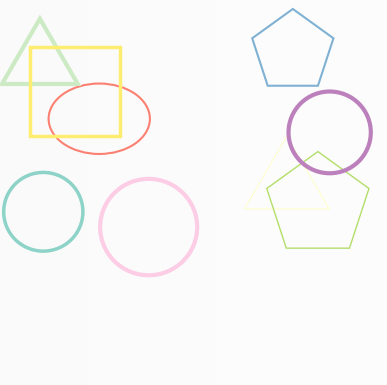[{"shape": "circle", "thickness": 2.5, "radius": 0.51, "center": [0.112, 0.45]}, {"shape": "triangle", "thickness": 0.5, "radius": 0.63, "center": [0.74, 0.52]}, {"shape": "oval", "thickness": 1.5, "radius": 0.65, "center": [0.256, 0.692]}, {"shape": "pentagon", "thickness": 1.5, "radius": 0.55, "center": [0.756, 0.866]}, {"shape": "pentagon", "thickness": 1, "radius": 0.69, "center": [0.82, 0.468]}, {"shape": "circle", "thickness": 3, "radius": 0.63, "center": [0.384, 0.41]}, {"shape": "circle", "thickness": 3, "radius": 0.53, "center": [0.851, 0.656]}, {"shape": "triangle", "thickness": 3, "radius": 0.56, "center": [0.103, 0.838]}, {"shape": "square", "thickness": 2.5, "radius": 0.58, "center": [0.194, 0.762]}]